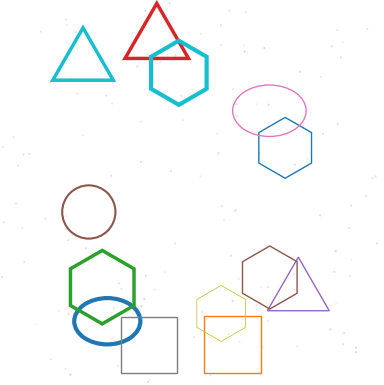[{"shape": "oval", "thickness": 3, "radius": 0.43, "center": [0.279, 0.166]}, {"shape": "hexagon", "thickness": 1, "radius": 0.4, "center": [0.741, 0.616]}, {"shape": "square", "thickness": 1, "radius": 0.37, "center": [0.604, 0.105]}, {"shape": "hexagon", "thickness": 2.5, "radius": 0.48, "center": [0.266, 0.254]}, {"shape": "triangle", "thickness": 2.5, "radius": 0.48, "center": [0.407, 0.896]}, {"shape": "triangle", "thickness": 1, "radius": 0.46, "center": [0.775, 0.239]}, {"shape": "hexagon", "thickness": 1, "radius": 0.41, "center": [0.701, 0.279]}, {"shape": "circle", "thickness": 1.5, "radius": 0.35, "center": [0.231, 0.449]}, {"shape": "oval", "thickness": 1, "radius": 0.48, "center": [0.7, 0.712]}, {"shape": "square", "thickness": 1, "radius": 0.37, "center": [0.388, 0.103]}, {"shape": "hexagon", "thickness": 0.5, "radius": 0.36, "center": [0.574, 0.186]}, {"shape": "hexagon", "thickness": 3, "radius": 0.42, "center": [0.465, 0.811]}, {"shape": "triangle", "thickness": 2.5, "radius": 0.45, "center": [0.216, 0.837]}]